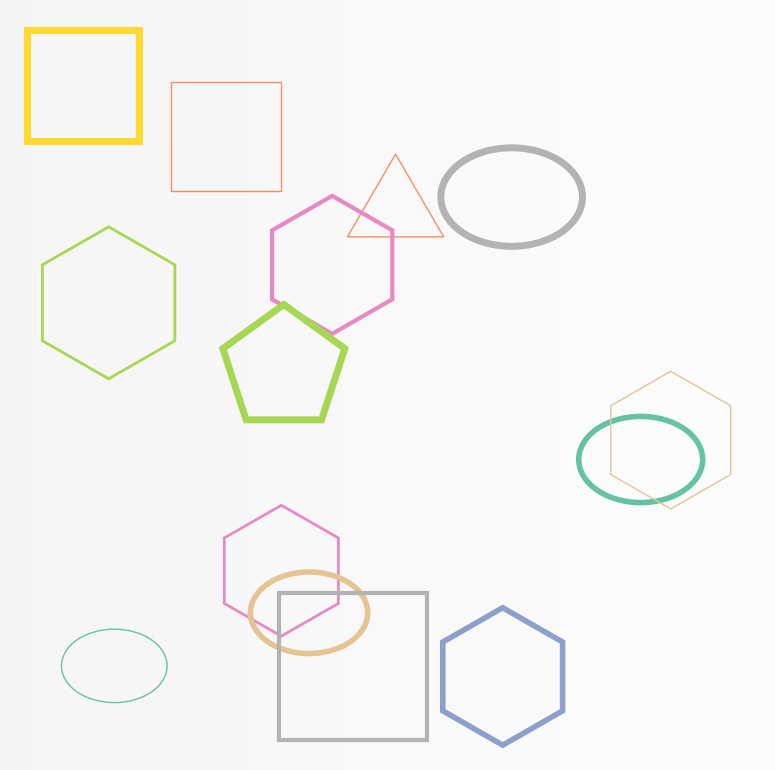[{"shape": "oval", "thickness": 2, "radius": 0.4, "center": [0.827, 0.403]}, {"shape": "oval", "thickness": 0.5, "radius": 0.34, "center": [0.147, 0.135]}, {"shape": "triangle", "thickness": 0.5, "radius": 0.36, "center": [0.51, 0.728]}, {"shape": "square", "thickness": 0.5, "radius": 0.36, "center": [0.292, 0.823]}, {"shape": "hexagon", "thickness": 2, "radius": 0.45, "center": [0.649, 0.122]}, {"shape": "hexagon", "thickness": 1, "radius": 0.42, "center": [0.363, 0.259]}, {"shape": "hexagon", "thickness": 1.5, "radius": 0.45, "center": [0.429, 0.656]}, {"shape": "hexagon", "thickness": 1, "radius": 0.49, "center": [0.14, 0.607]}, {"shape": "pentagon", "thickness": 2.5, "radius": 0.41, "center": [0.366, 0.522]}, {"shape": "square", "thickness": 2.5, "radius": 0.36, "center": [0.107, 0.889]}, {"shape": "hexagon", "thickness": 0.5, "radius": 0.45, "center": [0.865, 0.428]}, {"shape": "oval", "thickness": 2, "radius": 0.38, "center": [0.399, 0.204]}, {"shape": "oval", "thickness": 2.5, "radius": 0.46, "center": [0.66, 0.744]}, {"shape": "square", "thickness": 1.5, "radius": 0.48, "center": [0.455, 0.134]}]